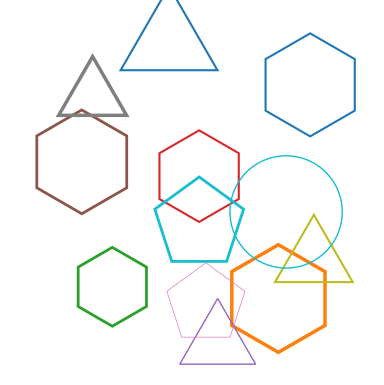[{"shape": "triangle", "thickness": 1.5, "radius": 0.73, "center": [0.439, 0.89]}, {"shape": "hexagon", "thickness": 1.5, "radius": 0.67, "center": [0.806, 0.78]}, {"shape": "hexagon", "thickness": 2.5, "radius": 0.7, "center": [0.723, 0.225]}, {"shape": "hexagon", "thickness": 2, "radius": 0.51, "center": [0.292, 0.255]}, {"shape": "hexagon", "thickness": 1.5, "radius": 0.59, "center": [0.517, 0.543]}, {"shape": "triangle", "thickness": 1, "radius": 0.57, "center": [0.565, 0.111]}, {"shape": "hexagon", "thickness": 2, "radius": 0.67, "center": [0.212, 0.58]}, {"shape": "pentagon", "thickness": 0.5, "radius": 0.53, "center": [0.535, 0.211]}, {"shape": "triangle", "thickness": 2.5, "radius": 0.51, "center": [0.241, 0.751]}, {"shape": "triangle", "thickness": 1.5, "radius": 0.58, "center": [0.815, 0.325]}, {"shape": "pentagon", "thickness": 2, "radius": 0.61, "center": [0.517, 0.419]}, {"shape": "circle", "thickness": 1, "radius": 0.73, "center": [0.743, 0.45]}]